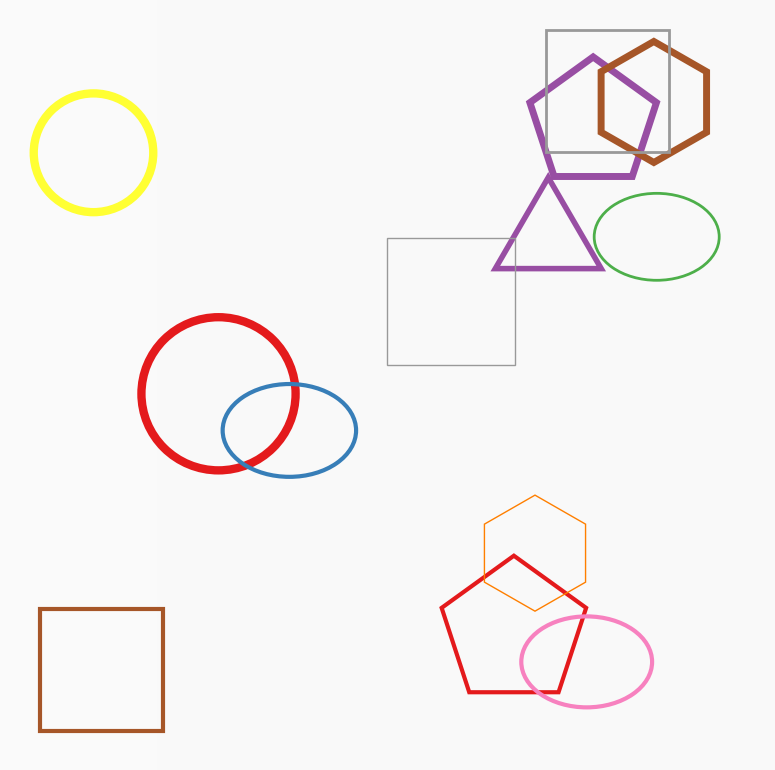[{"shape": "circle", "thickness": 3, "radius": 0.5, "center": [0.282, 0.489]}, {"shape": "pentagon", "thickness": 1.5, "radius": 0.49, "center": [0.663, 0.18]}, {"shape": "oval", "thickness": 1.5, "radius": 0.43, "center": [0.373, 0.441]}, {"shape": "oval", "thickness": 1, "radius": 0.4, "center": [0.847, 0.692]}, {"shape": "pentagon", "thickness": 2.5, "radius": 0.43, "center": [0.765, 0.84]}, {"shape": "triangle", "thickness": 2, "radius": 0.39, "center": [0.707, 0.691]}, {"shape": "hexagon", "thickness": 0.5, "radius": 0.38, "center": [0.69, 0.282]}, {"shape": "circle", "thickness": 3, "radius": 0.39, "center": [0.121, 0.802]}, {"shape": "square", "thickness": 1.5, "radius": 0.4, "center": [0.131, 0.13]}, {"shape": "hexagon", "thickness": 2.5, "radius": 0.39, "center": [0.844, 0.868]}, {"shape": "oval", "thickness": 1.5, "radius": 0.42, "center": [0.757, 0.14]}, {"shape": "square", "thickness": 0.5, "radius": 0.41, "center": [0.582, 0.609]}, {"shape": "square", "thickness": 1, "radius": 0.4, "center": [0.783, 0.882]}]